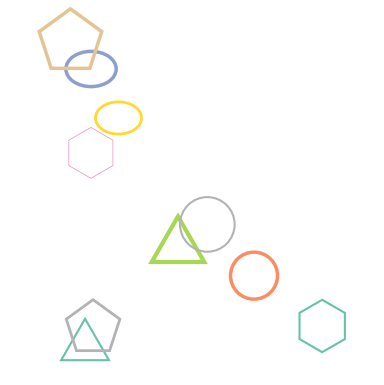[{"shape": "hexagon", "thickness": 1.5, "radius": 0.34, "center": [0.837, 0.153]}, {"shape": "triangle", "thickness": 1.5, "radius": 0.36, "center": [0.221, 0.1]}, {"shape": "circle", "thickness": 2.5, "radius": 0.31, "center": [0.66, 0.284]}, {"shape": "oval", "thickness": 2.5, "radius": 0.33, "center": [0.236, 0.821]}, {"shape": "hexagon", "thickness": 0.5, "radius": 0.33, "center": [0.236, 0.603]}, {"shape": "triangle", "thickness": 3, "radius": 0.39, "center": [0.462, 0.359]}, {"shape": "oval", "thickness": 2, "radius": 0.3, "center": [0.308, 0.694]}, {"shape": "pentagon", "thickness": 2.5, "radius": 0.43, "center": [0.183, 0.892]}, {"shape": "circle", "thickness": 1.5, "radius": 0.35, "center": [0.538, 0.417]}, {"shape": "pentagon", "thickness": 2, "radius": 0.37, "center": [0.242, 0.148]}]